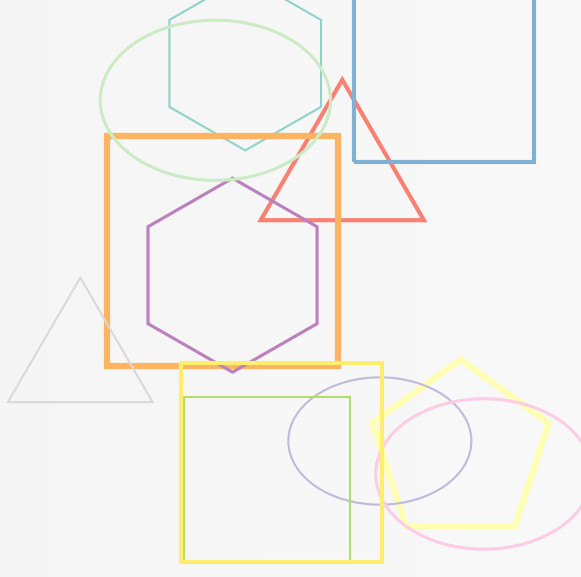[{"shape": "hexagon", "thickness": 1, "radius": 0.75, "center": [0.422, 0.889]}, {"shape": "pentagon", "thickness": 3, "radius": 0.8, "center": [0.792, 0.217]}, {"shape": "oval", "thickness": 1, "radius": 0.79, "center": [0.654, 0.235]}, {"shape": "triangle", "thickness": 2, "radius": 0.81, "center": [0.589, 0.699]}, {"shape": "square", "thickness": 2, "radius": 0.77, "center": [0.764, 0.874]}, {"shape": "square", "thickness": 3, "radius": 0.99, "center": [0.383, 0.564]}, {"shape": "square", "thickness": 1, "radius": 0.72, "center": [0.46, 0.168]}, {"shape": "oval", "thickness": 1.5, "radius": 0.93, "center": [0.832, 0.178]}, {"shape": "triangle", "thickness": 1, "radius": 0.72, "center": [0.138, 0.375]}, {"shape": "hexagon", "thickness": 1.5, "radius": 0.84, "center": [0.4, 0.523]}, {"shape": "oval", "thickness": 1.5, "radius": 0.99, "center": [0.371, 0.826]}, {"shape": "square", "thickness": 2, "radius": 0.86, "center": [0.484, 0.198]}]